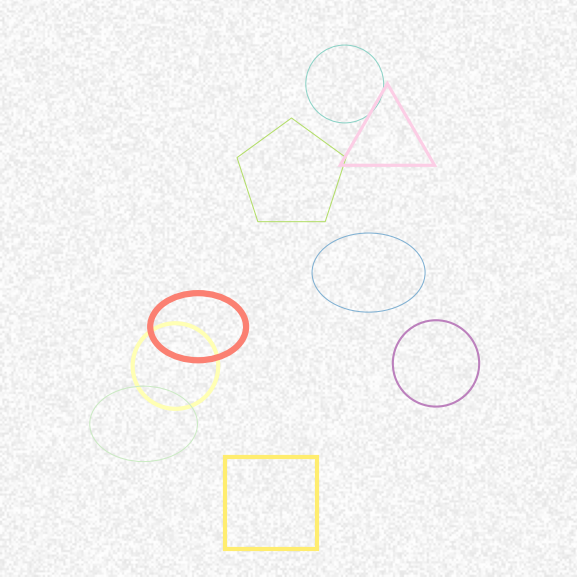[{"shape": "circle", "thickness": 0.5, "radius": 0.34, "center": [0.597, 0.854]}, {"shape": "circle", "thickness": 2, "radius": 0.37, "center": [0.304, 0.365]}, {"shape": "oval", "thickness": 3, "radius": 0.42, "center": [0.343, 0.433]}, {"shape": "oval", "thickness": 0.5, "radius": 0.49, "center": [0.638, 0.527]}, {"shape": "pentagon", "thickness": 0.5, "radius": 0.5, "center": [0.505, 0.696]}, {"shape": "triangle", "thickness": 1.5, "radius": 0.47, "center": [0.671, 0.76]}, {"shape": "circle", "thickness": 1, "radius": 0.37, "center": [0.755, 0.37]}, {"shape": "oval", "thickness": 0.5, "radius": 0.47, "center": [0.249, 0.265]}, {"shape": "square", "thickness": 2, "radius": 0.4, "center": [0.47, 0.128]}]